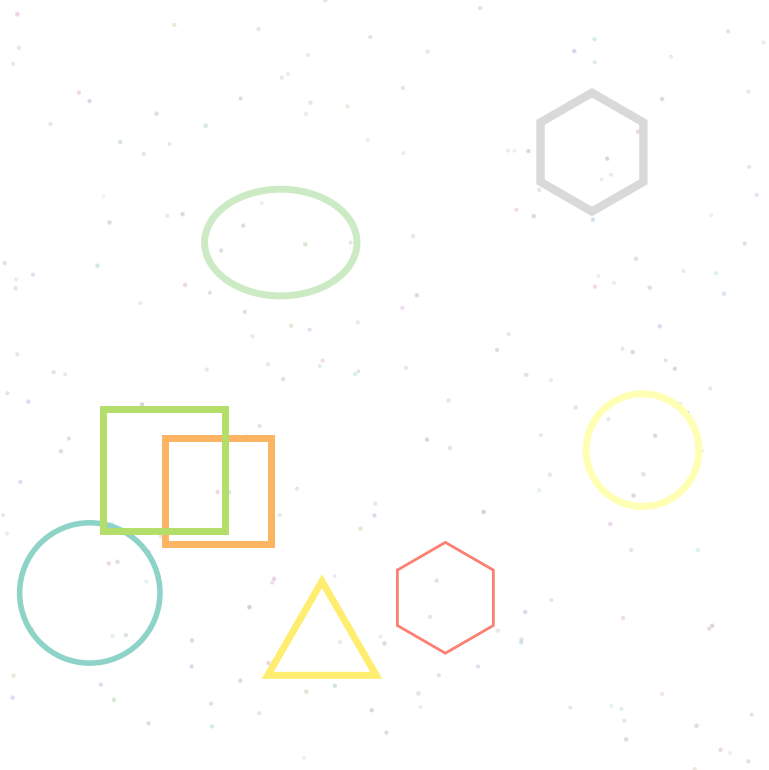[{"shape": "circle", "thickness": 2, "radius": 0.46, "center": [0.117, 0.23]}, {"shape": "circle", "thickness": 2.5, "radius": 0.37, "center": [0.834, 0.415]}, {"shape": "hexagon", "thickness": 1, "radius": 0.36, "center": [0.578, 0.224]}, {"shape": "square", "thickness": 2.5, "radius": 0.35, "center": [0.283, 0.363]}, {"shape": "square", "thickness": 2.5, "radius": 0.4, "center": [0.213, 0.39]}, {"shape": "hexagon", "thickness": 3, "radius": 0.39, "center": [0.769, 0.802]}, {"shape": "oval", "thickness": 2.5, "radius": 0.49, "center": [0.365, 0.685]}, {"shape": "triangle", "thickness": 2.5, "radius": 0.41, "center": [0.418, 0.164]}]